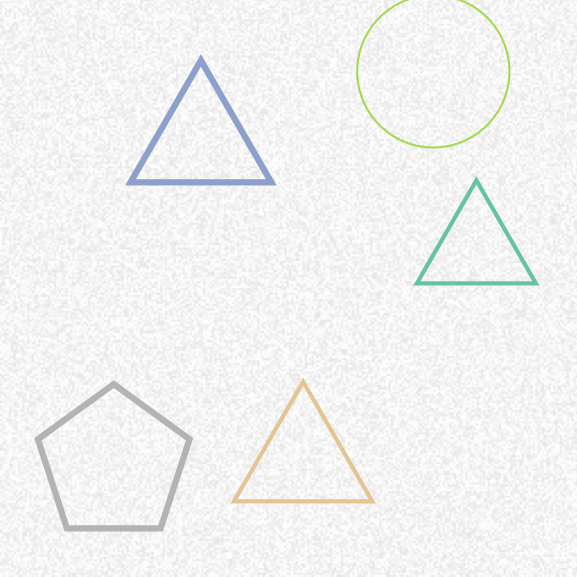[{"shape": "triangle", "thickness": 2, "radius": 0.59, "center": [0.825, 0.568]}, {"shape": "triangle", "thickness": 3, "radius": 0.7, "center": [0.348, 0.754]}, {"shape": "circle", "thickness": 1, "radius": 0.66, "center": [0.75, 0.876]}, {"shape": "triangle", "thickness": 2, "radius": 0.69, "center": [0.525, 0.2]}, {"shape": "pentagon", "thickness": 3, "radius": 0.69, "center": [0.197, 0.196]}]